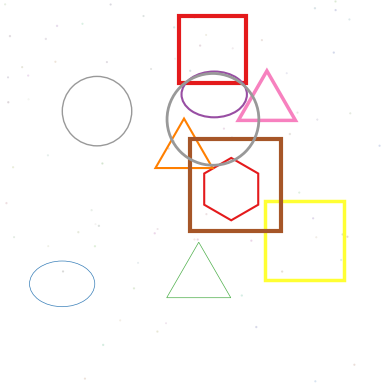[{"shape": "square", "thickness": 3, "radius": 0.44, "center": [0.552, 0.871]}, {"shape": "hexagon", "thickness": 1.5, "radius": 0.41, "center": [0.601, 0.509]}, {"shape": "oval", "thickness": 0.5, "radius": 0.42, "center": [0.161, 0.263]}, {"shape": "triangle", "thickness": 0.5, "radius": 0.48, "center": [0.516, 0.275]}, {"shape": "oval", "thickness": 1.5, "radius": 0.42, "center": [0.556, 0.755]}, {"shape": "triangle", "thickness": 1.5, "radius": 0.43, "center": [0.478, 0.606]}, {"shape": "square", "thickness": 2.5, "radius": 0.51, "center": [0.79, 0.375]}, {"shape": "square", "thickness": 3, "radius": 0.6, "center": [0.612, 0.519]}, {"shape": "triangle", "thickness": 2.5, "radius": 0.43, "center": [0.693, 0.73]}, {"shape": "circle", "thickness": 2, "radius": 0.6, "center": [0.553, 0.69]}, {"shape": "circle", "thickness": 1, "radius": 0.45, "center": [0.252, 0.711]}]